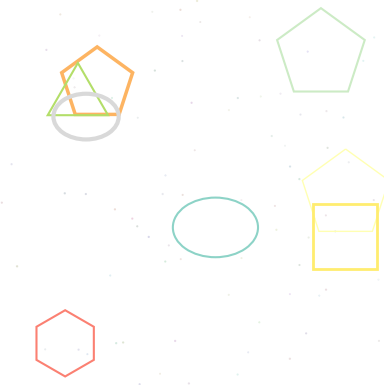[{"shape": "oval", "thickness": 1.5, "radius": 0.55, "center": [0.56, 0.409]}, {"shape": "pentagon", "thickness": 1, "radius": 0.59, "center": [0.898, 0.495]}, {"shape": "hexagon", "thickness": 1.5, "radius": 0.43, "center": [0.169, 0.108]}, {"shape": "pentagon", "thickness": 2.5, "radius": 0.48, "center": [0.252, 0.781]}, {"shape": "triangle", "thickness": 1.5, "radius": 0.45, "center": [0.202, 0.746]}, {"shape": "oval", "thickness": 3, "radius": 0.42, "center": [0.224, 0.697]}, {"shape": "pentagon", "thickness": 1.5, "radius": 0.6, "center": [0.834, 0.859]}, {"shape": "square", "thickness": 2, "radius": 0.42, "center": [0.897, 0.386]}]